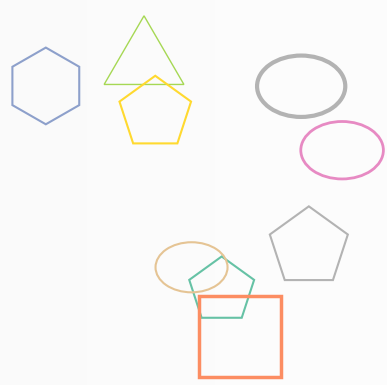[{"shape": "pentagon", "thickness": 1.5, "radius": 0.44, "center": [0.572, 0.246]}, {"shape": "square", "thickness": 2.5, "radius": 0.53, "center": [0.619, 0.126]}, {"shape": "hexagon", "thickness": 1.5, "radius": 0.5, "center": [0.118, 0.777]}, {"shape": "oval", "thickness": 2, "radius": 0.53, "center": [0.883, 0.61]}, {"shape": "triangle", "thickness": 1, "radius": 0.59, "center": [0.372, 0.84]}, {"shape": "pentagon", "thickness": 1.5, "radius": 0.49, "center": [0.401, 0.706]}, {"shape": "oval", "thickness": 1.5, "radius": 0.46, "center": [0.494, 0.306]}, {"shape": "pentagon", "thickness": 1.5, "radius": 0.53, "center": [0.797, 0.358]}, {"shape": "oval", "thickness": 3, "radius": 0.57, "center": [0.777, 0.776]}]